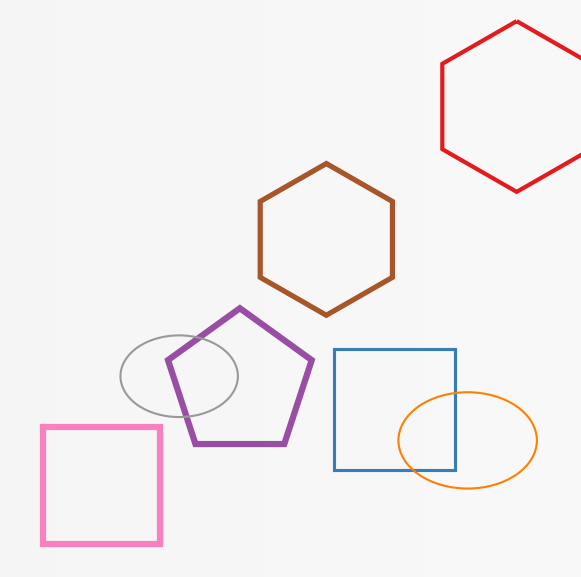[{"shape": "hexagon", "thickness": 2, "radius": 0.74, "center": [0.889, 0.815]}, {"shape": "square", "thickness": 1.5, "radius": 0.52, "center": [0.679, 0.29]}, {"shape": "pentagon", "thickness": 3, "radius": 0.65, "center": [0.413, 0.335]}, {"shape": "oval", "thickness": 1, "radius": 0.6, "center": [0.805, 0.237]}, {"shape": "hexagon", "thickness": 2.5, "radius": 0.66, "center": [0.561, 0.585]}, {"shape": "square", "thickness": 3, "radius": 0.51, "center": [0.175, 0.158]}, {"shape": "oval", "thickness": 1, "radius": 0.51, "center": [0.308, 0.348]}]